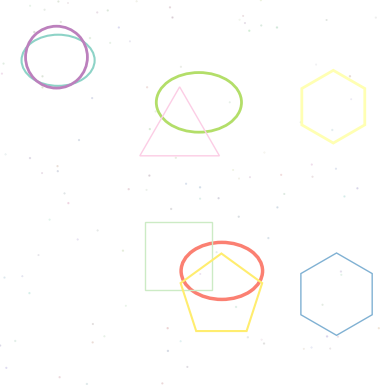[{"shape": "oval", "thickness": 1.5, "radius": 0.47, "center": [0.151, 0.843]}, {"shape": "hexagon", "thickness": 2, "radius": 0.47, "center": [0.866, 0.723]}, {"shape": "oval", "thickness": 2.5, "radius": 0.53, "center": [0.576, 0.296]}, {"shape": "hexagon", "thickness": 1, "radius": 0.53, "center": [0.874, 0.236]}, {"shape": "oval", "thickness": 2, "radius": 0.55, "center": [0.517, 0.734]}, {"shape": "triangle", "thickness": 1, "radius": 0.6, "center": [0.467, 0.655]}, {"shape": "circle", "thickness": 2, "radius": 0.4, "center": [0.147, 0.852]}, {"shape": "square", "thickness": 1, "radius": 0.44, "center": [0.463, 0.335]}, {"shape": "pentagon", "thickness": 1.5, "radius": 0.56, "center": [0.575, 0.23]}]